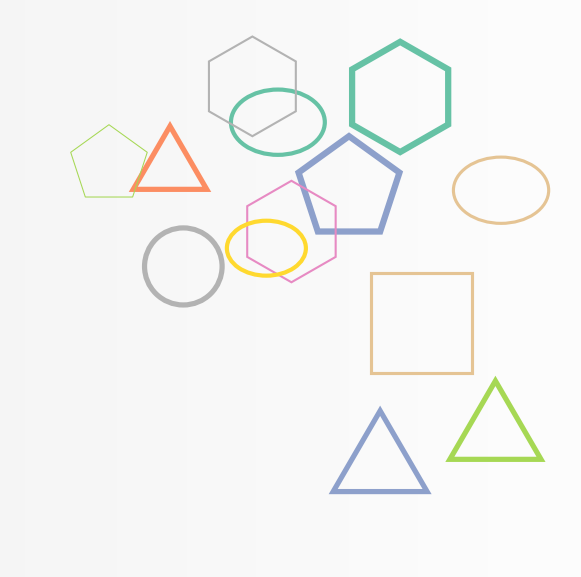[{"shape": "hexagon", "thickness": 3, "radius": 0.48, "center": [0.688, 0.831]}, {"shape": "oval", "thickness": 2, "radius": 0.4, "center": [0.478, 0.788]}, {"shape": "triangle", "thickness": 2.5, "radius": 0.36, "center": [0.292, 0.708]}, {"shape": "triangle", "thickness": 2.5, "radius": 0.47, "center": [0.654, 0.195]}, {"shape": "pentagon", "thickness": 3, "radius": 0.46, "center": [0.6, 0.672]}, {"shape": "hexagon", "thickness": 1, "radius": 0.44, "center": [0.501, 0.598]}, {"shape": "triangle", "thickness": 2.5, "radius": 0.45, "center": [0.852, 0.249]}, {"shape": "pentagon", "thickness": 0.5, "radius": 0.35, "center": [0.187, 0.714]}, {"shape": "oval", "thickness": 2, "radius": 0.34, "center": [0.458, 0.569]}, {"shape": "oval", "thickness": 1.5, "radius": 0.41, "center": [0.862, 0.67]}, {"shape": "square", "thickness": 1.5, "radius": 0.43, "center": [0.725, 0.44]}, {"shape": "hexagon", "thickness": 1, "radius": 0.43, "center": [0.434, 0.85]}, {"shape": "circle", "thickness": 2.5, "radius": 0.33, "center": [0.315, 0.538]}]